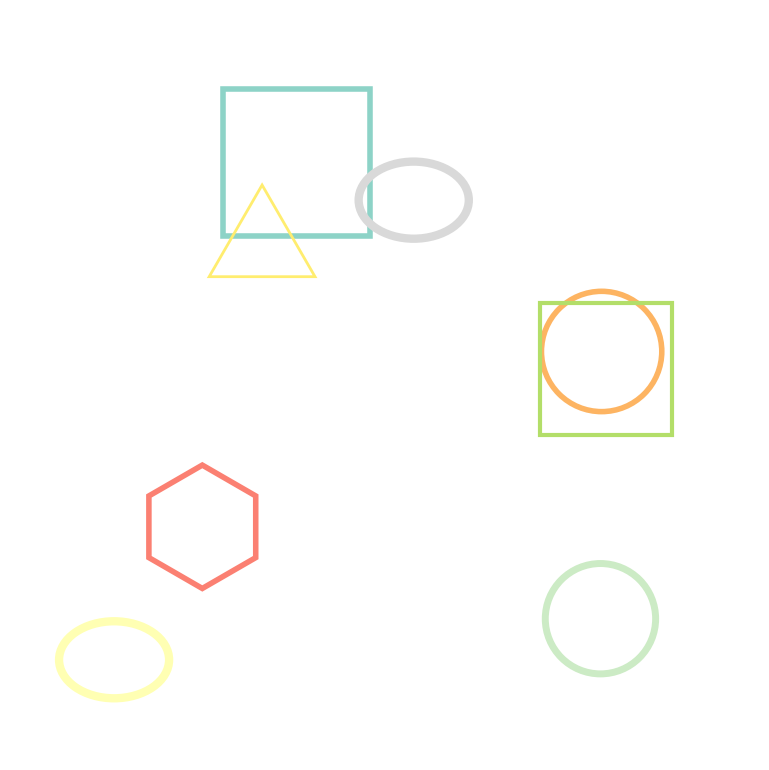[{"shape": "square", "thickness": 2, "radius": 0.48, "center": [0.385, 0.788]}, {"shape": "oval", "thickness": 3, "radius": 0.36, "center": [0.148, 0.143]}, {"shape": "hexagon", "thickness": 2, "radius": 0.4, "center": [0.263, 0.316]}, {"shape": "circle", "thickness": 2, "radius": 0.39, "center": [0.781, 0.544]}, {"shape": "square", "thickness": 1.5, "radius": 0.43, "center": [0.786, 0.521]}, {"shape": "oval", "thickness": 3, "radius": 0.36, "center": [0.537, 0.74]}, {"shape": "circle", "thickness": 2.5, "radius": 0.36, "center": [0.78, 0.196]}, {"shape": "triangle", "thickness": 1, "radius": 0.4, "center": [0.34, 0.68]}]